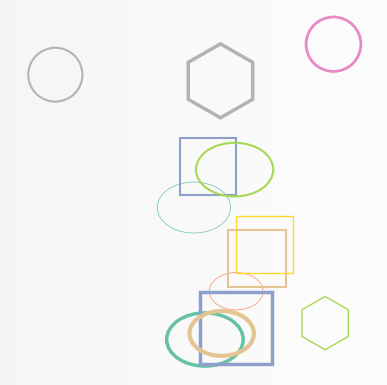[{"shape": "oval", "thickness": 2.5, "radius": 0.49, "center": [0.529, 0.118]}, {"shape": "oval", "thickness": 0.5, "radius": 0.47, "center": [0.5, 0.461]}, {"shape": "oval", "thickness": 0.5, "radius": 0.35, "center": [0.609, 0.243]}, {"shape": "square", "thickness": 1.5, "radius": 0.37, "center": [0.537, 0.567]}, {"shape": "square", "thickness": 2.5, "radius": 0.47, "center": [0.609, 0.148]}, {"shape": "circle", "thickness": 2, "radius": 0.35, "center": [0.861, 0.885]}, {"shape": "hexagon", "thickness": 1, "radius": 0.35, "center": [0.839, 0.161]}, {"shape": "oval", "thickness": 1.5, "radius": 0.5, "center": [0.605, 0.559]}, {"shape": "square", "thickness": 1, "radius": 0.37, "center": [0.682, 0.366]}, {"shape": "oval", "thickness": 3, "radius": 0.42, "center": [0.572, 0.134]}, {"shape": "square", "thickness": 1.5, "radius": 0.37, "center": [0.663, 0.329]}, {"shape": "circle", "thickness": 1.5, "radius": 0.35, "center": [0.143, 0.806]}, {"shape": "hexagon", "thickness": 2.5, "radius": 0.48, "center": [0.569, 0.79]}]